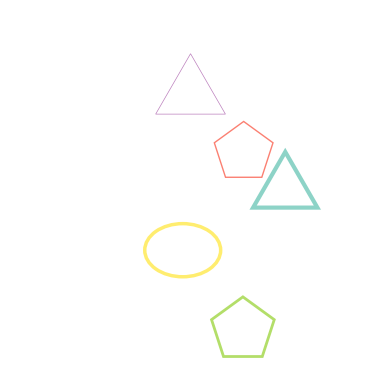[{"shape": "triangle", "thickness": 3, "radius": 0.48, "center": [0.741, 0.509]}, {"shape": "pentagon", "thickness": 1, "radius": 0.4, "center": [0.633, 0.604]}, {"shape": "pentagon", "thickness": 2, "radius": 0.43, "center": [0.631, 0.143]}, {"shape": "triangle", "thickness": 0.5, "radius": 0.52, "center": [0.495, 0.756]}, {"shape": "oval", "thickness": 2.5, "radius": 0.49, "center": [0.475, 0.35]}]